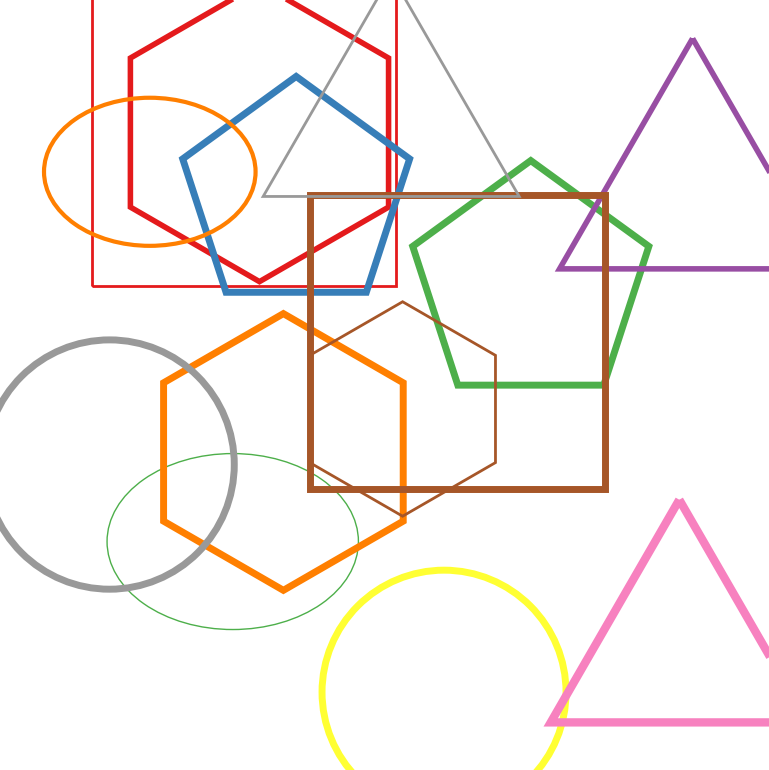[{"shape": "square", "thickness": 1, "radius": 0.99, "center": [0.316, 0.826]}, {"shape": "hexagon", "thickness": 2, "radius": 0.97, "center": [0.337, 0.828]}, {"shape": "pentagon", "thickness": 2.5, "radius": 0.77, "center": [0.385, 0.746]}, {"shape": "pentagon", "thickness": 2.5, "radius": 0.81, "center": [0.689, 0.63]}, {"shape": "oval", "thickness": 0.5, "radius": 0.82, "center": [0.302, 0.297]}, {"shape": "triangle", "thickness": 2, "radius": 1.0, "center": [0.899, 0.751]}, {"shape": "hexagon", "thickness": 2.5, "radius": 0.9, "center": [0.368, 0.413]}, {"shape": "oval", "thickness": 1.5, "radius": 0.69, "center": [0.195, 0.777]}, {"shape": "circle", "thickness": 2.5, "radius": 0.79, "center": [0.577, 0.101]}, {"shape": "square", "thickness": 2.5, "radius": 0.96, "center": [0.594, 0.556]}, {"shape": "hexagon", "thickness": 1, "radius": 0.7, "center": [0.523, 0.469]}, {"shape": "triangle", "thickness": 3, "radius": 0.96, "center": [0.882, 0.158]}, {"shape": "triangle", "thickness": 1, "radius": 0.96, "center": [0.508, 0.841]}, {"shape": "circle", "thickness": 2.5, "radius": 0.81, "center": [0.142, 0.397]}]